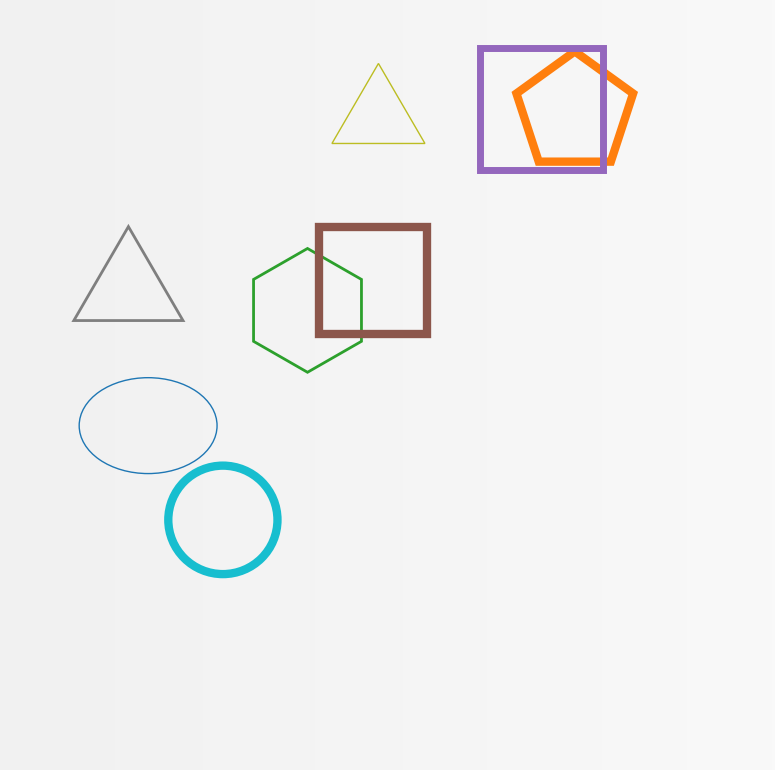[{"shape": "oval", "thickness": 0.5, "radius": 0.44, "center": [0.191, 0.447]}, {"shape": "pentagon", "thickness": 3, "radius": 0.4, "center": [0.742, 0.854]}, {"shape": "hexagon", "thickness": 1, "radius": 0.4, "center": [0.397, 0.597]}, {"shape": "square", "thickness": 2.5, "radius": 0.4, "center": [0.699, 0.859]}, {"shape": "square", "thickness": 3, "radius": 0.35, "center": [0.481, 0.636]}, {"shape": "triangle", "thickness": 1, "radius": 0.41, "center": [0.166, 0.624]}, {"shape": "triangle", "thickness": 0.5, "radius": 0.35, "center": [0.488, 0.848]}, {"shape": "circle", "thickness": 3, "radius": 0.35, "center": [0.288, 0.325]}]